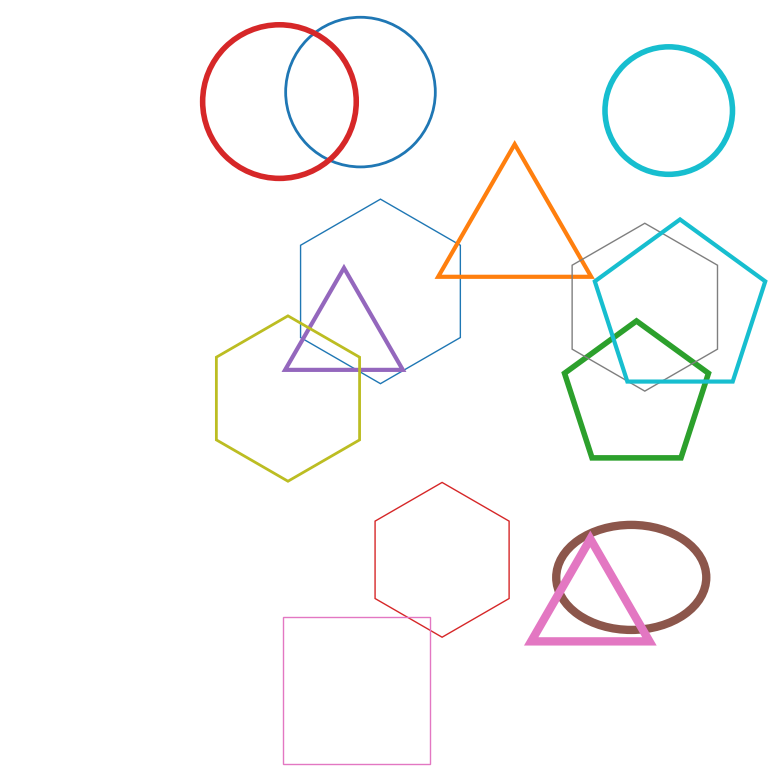[{"shape": "circle", "thickness": 1, "radius": 0.49, "center": [0.468, 0.88]}, {"shape": "hexagon", "thickness": 0.5, "radius": 0.6, "center": [0.494, 0.622]}, {"shape": "triangle", "thickness": 1.5, "radius": 0.57, "center": [0.668, 0.698]}, {"shape": "pentagon", "thickness": 2, "radius": 0.49, "center": [0.827, 0.485]}, {"shape": "hexagon", "thickness": 0.5, "radius": 0.5, "center": [0.574, 0.273]}, {"shape": "circle", "thickness": 2, "radius": 0.5, "center": [0.363, 0.868]}, {"shape": "triangle", "thickness": 1.5, "radius": 0.44, "center": [0.447, 0.564]}, {"shape": "oval", "thickness": 3, "radius": 0.49, "center": [0.82, 0.25]}, {"shape": "triangle", "thickness": 3, "radius": 0.44, "center": [0.767, 0.211]}, {"shape": "square", "thickness": 0.5, "radius": 0.48, "center": [0.462, 0.104]}, {"shape": "hexagon", "thickness": 0.5, "radius": 0.54, "center": [0.837, 0.601]}, {"shape": "hexagon", "thickness": 1, "radius": 0.54, "center": [0.374, 0.482]}, {"shape": "circle", "thickness": 2, "radius": 0.41, "center": [0.868, 0.856]}, {"shape": "pentagon", "thickness": 1.5, "radius": 0.58, "center": [0.883, 0.599]}]